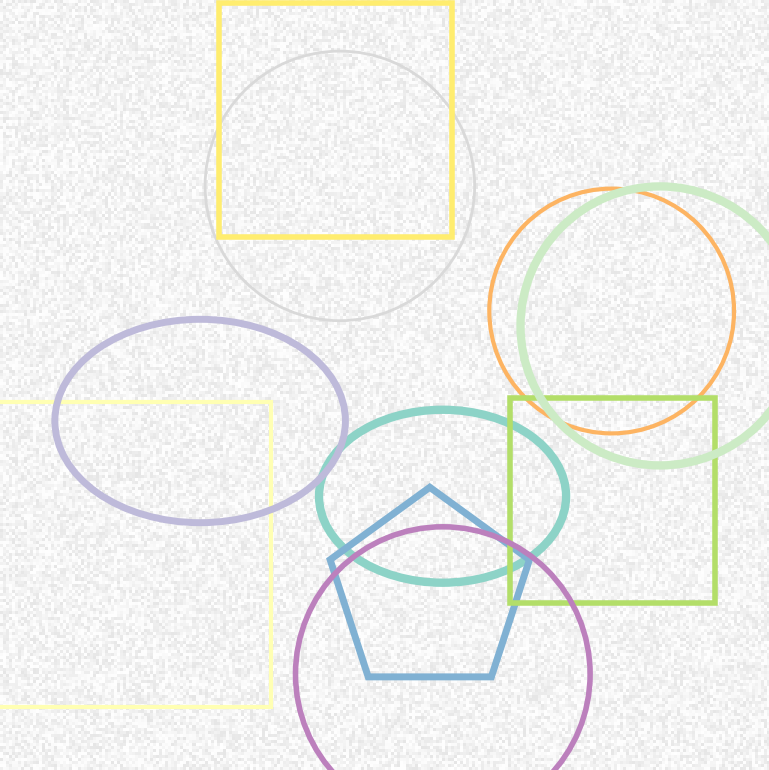[{"shape": "oval", "thickness": 3, "radius": 0.8, "center": [0.575, 0.356]}, {"shape": "square", "thickness": 1.5, "radius": 0.99, "center": [0.154, 0.28]}, {"shape": "oval", "thickness": 2.5, "radius": 0.94, "center": [0.26, 0.453]}, {"shape": "pentagon", "thickness": 2.5, "radius": 0.68, "center": [0.558, 0.231]}, {"shape": "circle", "thickness": 1.5, "radius": 0.79, "center": [0.794, 0.596]}, {"shape": "square", "thickness": 2, "radius": 0.67, "center": [0.796, 0.35]}, {"shape": "circle", "thickness": 1, "radius": 0.88, "center": [0.441, 0.759]}, {"shape": "circle", "thickness": 2, "radius": 0.96, "center": [0.575, 0.125]}, {"shape": "circle", "thickness": 3, "radius": 0.91, "center": [0.857, 0.577]}, {"shape": "square", "thickness": 2, "radius": 0.76, "center": [0.436, 0.844]}]